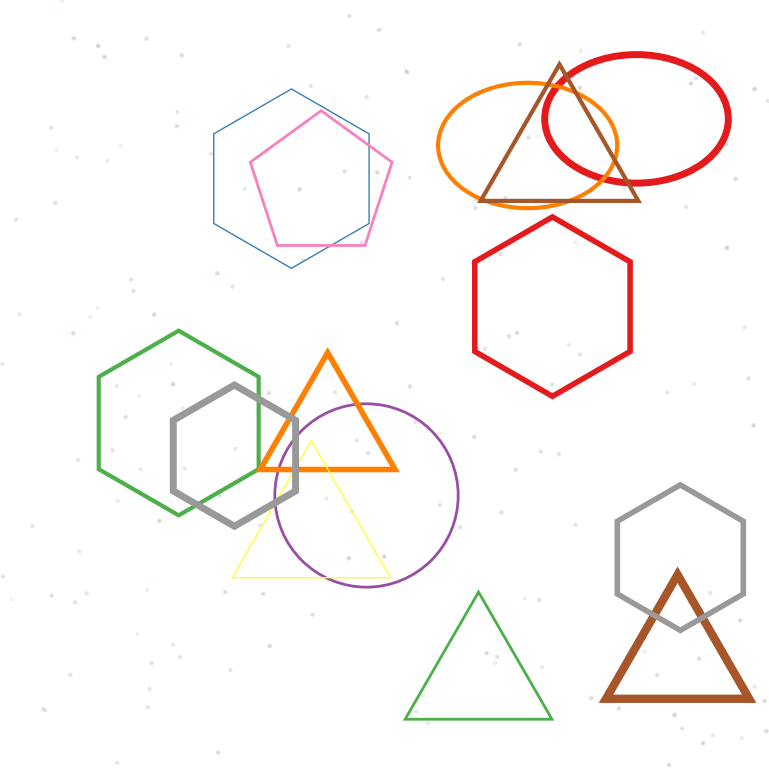[{"shape": "oval", "thickness": 2.5, "radius": 0.6, "center": [0.827, 0.846]}, {"shape": "hexagon", "thickness": 2, "radius": 0.58, "center": [0.717, 0.602]}, {"shape": "hexagon", "thickness": 0.5, "radius": 0.58, "center": [0.378, 0.768]}, {"shape": "triangle", "thickness": 1, "radius": 0.55, "center": [0.621, 0.121]}, {"shape": "hexagon", "thickness": 1.5, "radius": 0.6, "center": [0.232, 0.451]}, {"shape": "circle", "thickness": 1, "radius": 0.6, "center": [0.476, 0.357]}, {"shape": "oval", "thickness": 1.5, "radius": 0.58, "center": [0.685, 0.811]}, {"shape": "triangle", "thickness": 2, "radius": 0.51, "center": [0.426, 0.441]}, {"shape": "triangle", "thickness": 0.5, "radius": 0.59, "center": [0.404, 0.309]}, {"shape": "triangle", "thickness": 3, "radius": 0.54, "center": [0.88, 0.146]}, {"shape": "triangle", "thickness": 1.5, "radius": 0.59, "center": [0.727, 0.798]}, {"shape": "pentagon", "thickness": 1, "radius": 0.48, "center": [0.417, 0.759]}, {"shape": "hexagon", "thickness": 2, "radius": 0.47, "center": [0.884, 0.276]}, {"shape": "hexagon", "thickness": 2.5, "radius": 0.46, "center": [0.304, 0.408]}]